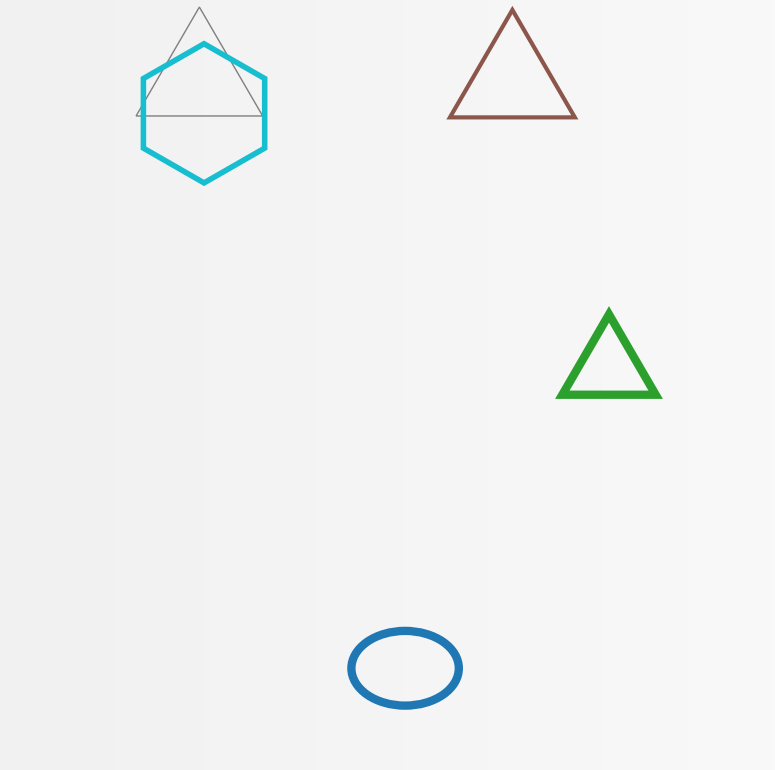[{"shape": "oval", "thickness": 3, "radius": 0.35, "center": [0.523, 0.132]}, {"shape": "triangle", "thickness": 3, "radius": 0.35, "center": [0.786, 0.522]}, {"shape": "triangle", "thickness": 1.5, "radius": 0.47, "center": [0.661, 0.894]}, {"shape": "triangle", "thickness": 0.5, "radius": 0.47, "center": [0.257, 0.897]}, {"shape": "hexagon", "thickness": 2, "radius": 0.45, "center": [0.263, 0.853]}]